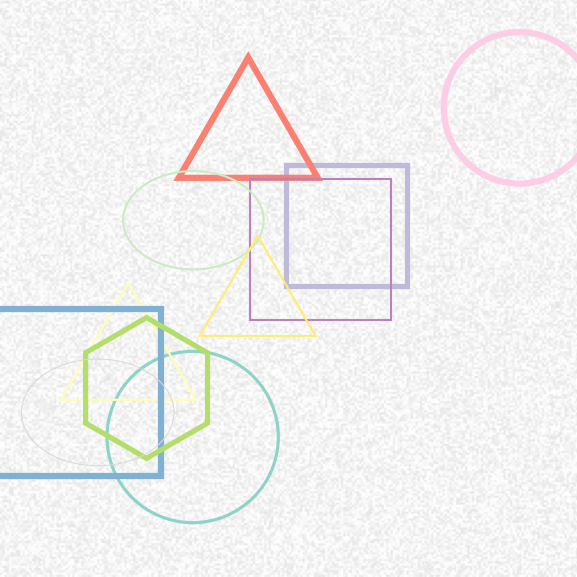[{"shape": "circle", "thickness": 1.5, "radius": 0.74, "center": [0.334, 0.242]}, {"shape": "triangle", "thickness": 1, "radius": 0.67, "center": [0.222, 0.374]}, {"shape": "square", "thickness": 2.5, "radius": 0.52, "center": [0.6, 0.609]}, {"shape": "triangle", "thickness": 3, "radius": 0.69, "center": [0.43, 0.761]}, {"shape": "square", "thickness": 3, "radius": 0.72, "center": [0.135, 0.32]}, {"shape": "hexagon", "thickness": 2.5, "radius": 0.61, "center": [0.254, 0.327]}, {"shape": "circle", "thickness": 3, "radius": 0.66, "center": [0.9, 0.812]}, {"shape": "oval", "thickness": 0.5, "radius": 0.66, "center": [0.169, 0.285]}, {"shape": "square", "thickness": 1, "radius": 0.61, "center": [0.555, 0.568]}, {"shape": "oval", "thickness": 1, "radius": 0.61, "center": [0.335, 0.618]}, {"shape": "triangle", "thickness": 1, "radius": 0.58, "center": [0.446, 0.475]}]